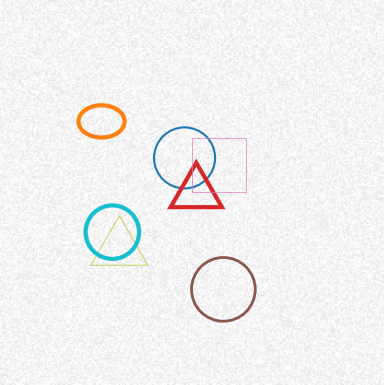[{"shape": "circle", "thickness": 1.5, "radius": 0.4, "center": [0.479, 0.59]}, {"shape": "oval", "thickness": 3, "radius": 0.3, "center": [0.264, 0.685]}, {"shape": "triangle", "thickness": 3, "radius": 0.38, "center": [0.51, 0.5]}, {"shape": "circle", "thickness": 2, "radius": 0.41, "center": [0.58, 0.248]}, {"shape": "square", "thickness": 0.5, "radius": 0.35, "center": [0.569, 0.571]}, {"shape": "triangle", "thickness": 0.5, "radius": 0.43, "center": [0.31, 0.354]}, {"shape": "circle", "thickness": 3, "radius": 0.35, "center": [0.292, 0.397]}]